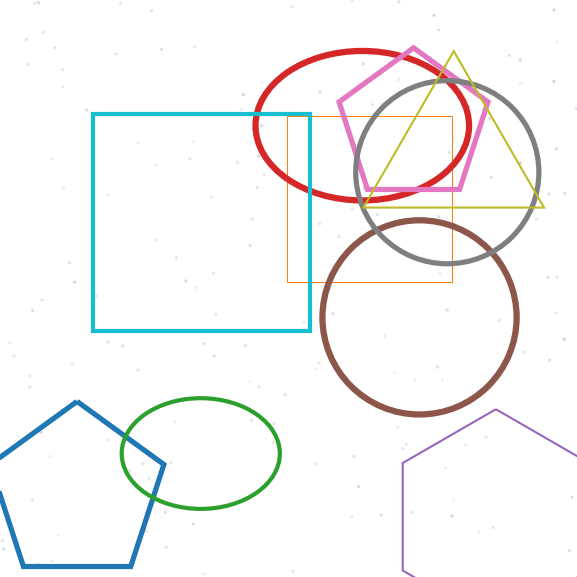[{"shape": "pentagon", "thickness": 2.5, "radius": 0.79, "center": [0.133, 0.146]}, {"shape": "square", "thickness": 0.5, "radius": 0.72, "center": [0.64, 0.654]}, {"shape": "oval", "thickness": 2, "radius": 0.68, "center": [0.348, 0.214]}, {"shape": "oval", "thickness": 3, "radius": 0.92, "center": [0.627, 0.781]}, {"shape": "hexagon", "thickness": 1, "radius": 0.93, "center": [0.859, 0.104]}, {"shape": "circle", "thickness": 3, "radius": 0.84, "center": [0.726, 0.45]}, {"shape": "pentagon", "thickness": 2.5, "radius": 0.68, "center": [0.716, 0.781]}, {"shape": "circle", "thickness": 2.5, "radius": 0.79, "center": [0.775, 0.701]}, {"shape": "triangle", "thickness": 1, "radius": 0.9, "center": [0.786, 0.73]}, {"shape": "square", "thickness": 2, "radius": 0.94, "center": [0.348, 0.614]}]